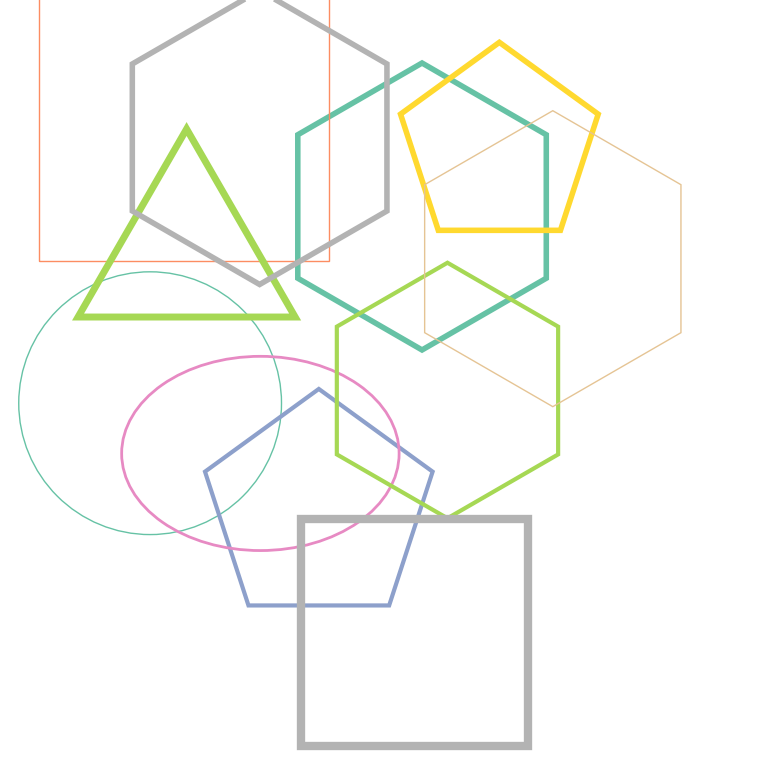[{"shape": "circle", "thickness": 0.5, "radius": 0.85, "center": [0.195, 0.476]}, {"shape": "hexagon", "thickness": 2, "radius": 0.93, "center": [0.548, 0.732]}, {"shape": "square", "thickness": 0.5, "radius": 0.94, "center": [0.239, 0.85]}, {"shape": "pentagon", "thickness": 1.5, "radius": 0.78, "center": [0.414, 0.339]}, {"shape": "oval", "thickness": 1, "radius": 0.9, "center": [0.338, 0.411]}, {"shape": "hexagon", "thickness": 1.5, "radius": 0.83, "center": [0.581, 0.493]}, {"shape": "triangle", "thickness": 2.5, "radius": 0.81, "center": [0.242, 0.67]}, {"shape": "pentagon", "thickness": 2, "radius": 0.67, "center": [0.649, 0.81]}, {"shape": "hexagon", "thickness": 0.5, "radius": 0.96, "center": [0.718, 0.664]}, {"shape": "square", "thickness": 3, "radius": 0.74, "center": [0.539, 0.179]}, {"shape": "hexagon", "thickness": 2, "radius": 0.95, "center": [0.337, 0.821]}]